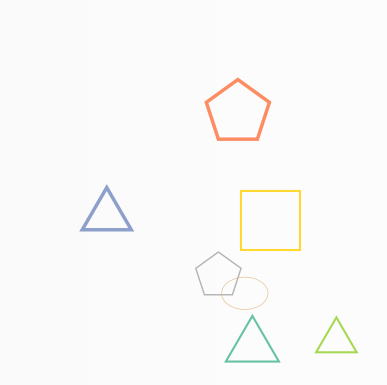[{"shape": "triangle", "thickness": 1.5, "radius": 0.4, "center": [0.651, 0.1]}, {"shape": "pentagon", "thickness": 2.5, "radius": 0.43, "center": [0.614, 0.708]}, {"shape": "triangle", "thickness": 2.5, "radius": 0.37, "center": [0.276, 0.44]}, {"shape": "triangle", "thickness": 1.5, "radius": 0.3, "center": [0.868, 0.115]}, {"shape": "square", "thickness": 1.5, "radius": 0.38, "center": [0.697, 0.426]}, {"shape": "oval", "thickness": 0.5, "radius": 0.3, "center": [0.632, 0.238]}, {"shape": "pentagon", "thickness": 1, "radius": 0.31, "center": [0.564, 0.284]}]